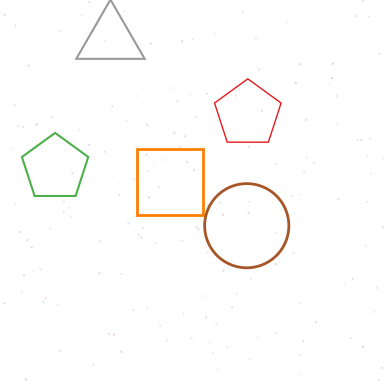[{"shape": "pentagon", "thickness": 1, "radius": 0.45, "center": [0.644, 0.704]}, {"shape": "pentagon", "thickness": 1.5, "radius": 0.45, "center": [0.143, 0.564]}, {"shape": "square", "thickness": 2, "radius": 0.43, "center": [0.44, 0.528]}, {"shape": "circle", "thickness": 2, "radius": 0.55, "center": [0.641, 0.414]}, {"shape": "triangle", "thickness": 1.5, "radius": 0.51, "center": [0.287, 0.898]}]